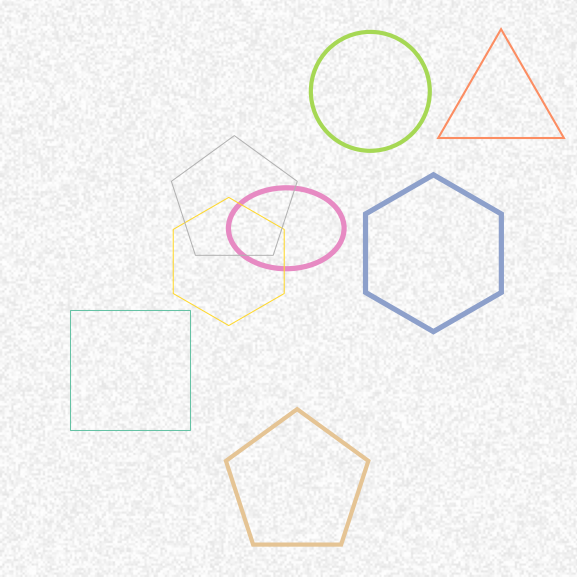[{"shape": "square", "thickness": 0.5, "radius": 0.52, "center": [0.225, 0.358]}, {"shape": "triangle", "thickness": 1, "radius": 0.63, "center": [0.868, 0.823]}, {"shape": "hexagon", "thickness": 2.5, "radius": 0.68, "center": [0.751, 0.561]}, {"shape": "oval", "thickness": 2.5, "radius": 0.5, "center": [0.496, 0.604]}, {"shape": "circle", "thickness": 2, "radius": 0.51, "center": [0.641, 0.841]}, {"shape": "hexagon", "thickness": 0.5, "radius": 0.55, "center": [0.396, 0.546]}, {"shape": "pentagon", "thickness": 2, "radius": 0.65, "center": [0.515, 0.161]}, {"shape": "pentagon", "thickness": 0.5, "radius": 0.57, "center": [0.406, 0.65]}]